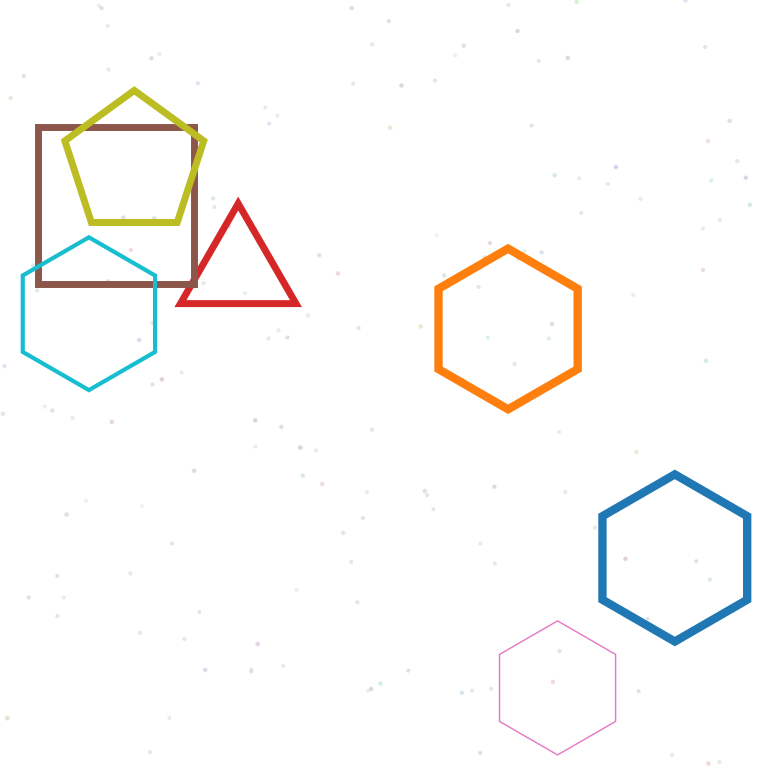[{"shape": "hexagon", "thickness": 3, "radius": 0.54, "center": [0.876, 0.275]}, {"shape": "hexagon", "thickness": 3, "radius": 0.52, "center": [0.66, 0.573]}, {"shape": "triangle", "thickness": 2.5, "radius": 0.43, "center": [0.309, 0.649]}, {"shape": "square", "thickness": 2.5, "radius": 0.51, "center": [0.151, 0.733]}, {"shape": "hexagon", "thickness": 0.5, "radius": 0.44, "center": [0.724, 0.107]}, {"shape": "pentagon", "thickness": 2.5, "radius": 0.47, "center": [0.174, 0.788]}, {"shape": "hexagon", "thickness": 1.5, "radius": 0.5, "center": [0.115, 0.593]}]